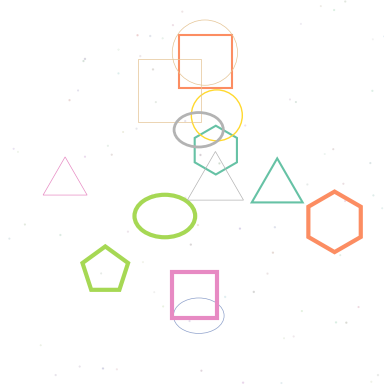[{"shape": "hexagon", "thickness": 1.5, "radius": 0.32, "center": [0.561, 0.61]}, {"shape": "triangle", "thickness": 1.5, "radius": 0.38, "center": [0.72, 0.512]}, {"shape": "hexagon", "thickness": 3, "radius": 0.39, "center": [0.869, 0.424]}, {"shape": "square", "thickness": 1.5, "radius": 0.35, "center": [0.533, 0.84]}, {"shape": "oval", "thickness": 0.5, "radius": 0.33, "center": [0.516, 0.18]}, {"shape": "triangle", "thickness": 0.5, "radius": 0.33, "center": [0.169, 0.526]}, {"shape": "square", "thickness": 3, "radius": 0.29, "center": [0.505, 0.234]}, {"shape": "oval", "thickness": 3, "radius": 0.39, "center": [0.428, 0.439]}, {"shape": "pentagon", "thickness": 3, "radius": 0.31, "center": [0.273, 0.298]}, {"shape": "circle", "thickness": 1, "radius": 0.33, "center": [0.563, 0.7]}, {"shape": "square", "thickness": 0.5, "radius": 0.41, "center": [0.441, 0.764]}, {"shape": "circle", "thickness": 0.5, "radius": 0.42, "center": [0.532, 0.863]}, {"shape": "oval", "thickness": 2, "radius": 0.32, "center": [0.516, 0.663]}, {"shape": "triangle", "thickness": 0.5, "radius": 0.42, "center": [0.56, 0.522]}]